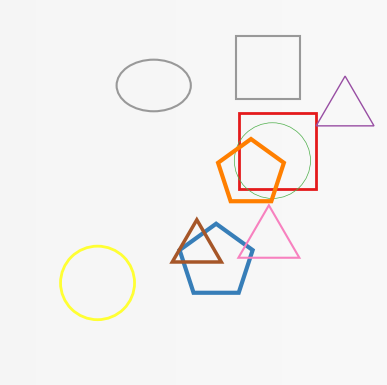[{"shape": "square", "thickness": 2, "radius": 0.5, "center": [0.716, 0.608]}, {"shape": "pentagon", "thickness": 3, "radius": 0.5, "center": [0.558, 0.32]}, {"shape": "circle", "thickness": 0.5, "radius": 0.49, "center": [0.703, 0.583]}, {"shape": "triangle", "thickness": 1, "radius": 0.43, "center": [0.891, 0.716]}, {"shape": "pentagon", "thickness": 3, "radius": 0.45, "center": [0.648, 0.55]}, {"shape": "circle", "thickness": 2, "radius": 0.48, "center": [0.252, 0.265]}, {"shape": "triangle", "thickness": 2.5, "radius": 0.37, "center": [0.508, 0.356]}, {"shape": "triangle", "thickness": 1.5, "radius": 0.45, "center": [0.694, 0.376]}, {"shape": "square", "thickness": 1.5, "radius": 0.41, "center": [0.691, 0.825]}, {"shape": "oval", "thickness": 1.5, "radius": 0.48, "center": [0.397, 0.778]}]